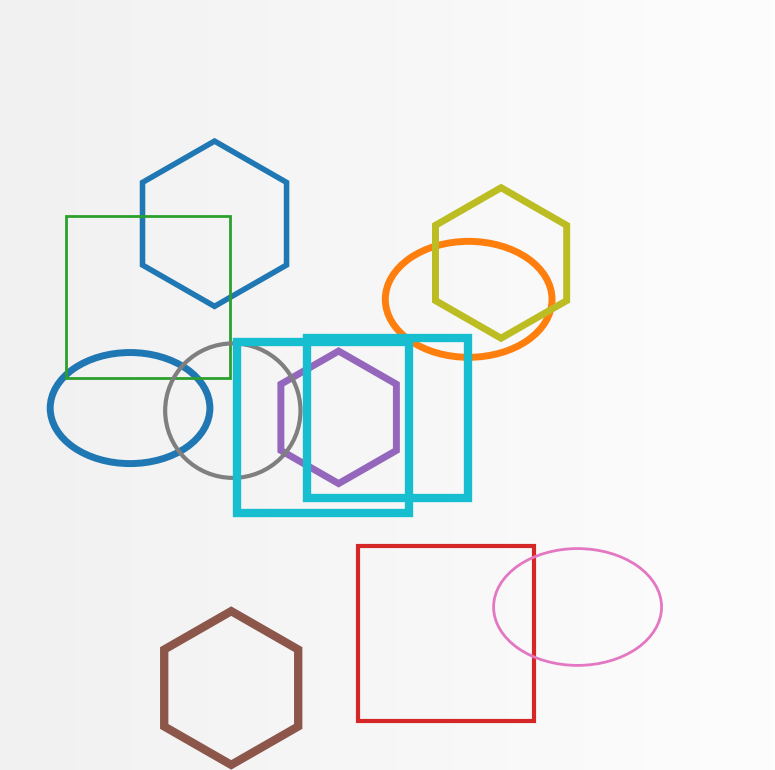[{"shape": "hexagon", "thickness": 2, "radius": 0.54, "center": [0.277, 0.709]}, {"shape": "oval", "thickness": 2.5, "radius": 0.52, "center": [0.168, 0.47]}, {"shape": "oval", "thickness": 2.5, "radius": 0.54, "center": [0.605, 0.611]}, {"shape": "square", "thickness": 1, "radius": 0.53, "center": [0.191, 0.614]}, {"shape": "square", "thickness": 1.5, "radius": 0.57, "center": [0.575, 0.177]}, {"shape": "hexagon", "thickness": 2.5, "radius": 0.43, "center": [0.437, 0.458]}, {"shape": "hexagon", "thickness": 3, "radius": 0.5, "center": [0.298, 0.106]}, {"shape": "oval", "thickness": 1, "radius": 0.54, "center": [0.745, 0.212]}, {"shape": "circle", "thickness": 1.5, "radius": 0.44, "center": [0.3, 0.467]}, {"shape": "hexagon", "thickness": 2.5, "radius": 0.49, "center": [0.647, 0.658]}, {"shape": "square", "thickness": 3, "radius": 0.56, "center": [0.417, 0.445]}, {"shape": "square", "thickness": 3, "radius": 0.52, "center": [0.5, 0.457]}]